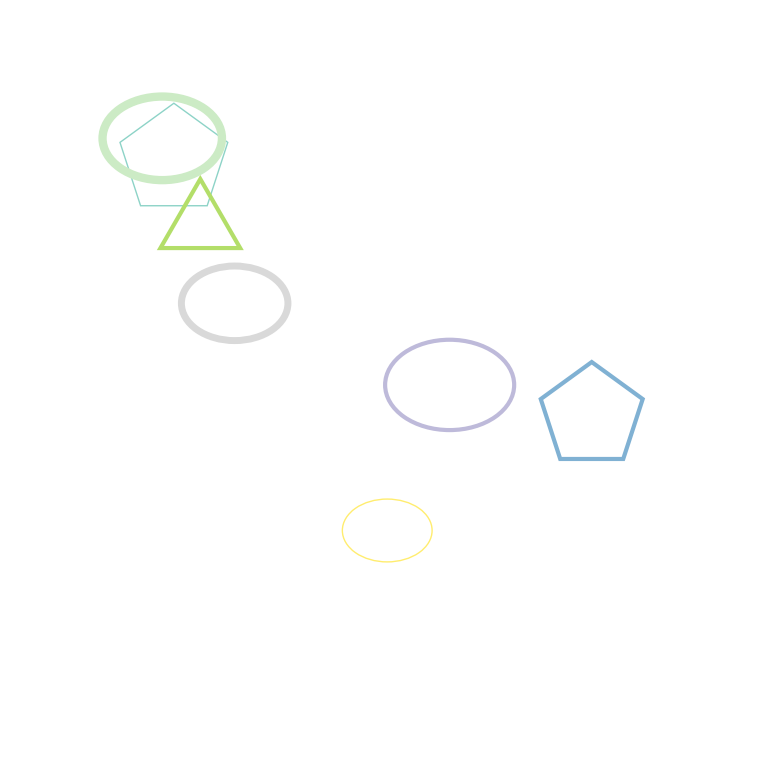[{"shape": "pentagon", "thickness": 0.5, "radius": 0.37, "center": [0.226, 0.792]}, {"shape": "oval", "thickness": 1.5, "radius": 0.42, "center": [0.584, 0.5]}, {"shape": "pentagon", "thickness": 1.5, "radius": 0.35, "center": [0.768, 0.46]}, {"shape": "triangle", "thickness": 1.5, "radius": 0.3, "center": [0.26, 0.708]}, {"shape": "oval", "thickness": 2.5, "radius": 0.35, "center": [0.305, 0.606]}, {"shape": "oval", "thickness": 3, "radius": 0.39, "center": [0.211, 0.82]}, {"shape": "oval", "thickness": 0.5, "radius": 0.29, "center": [0.503, 0.311]}]